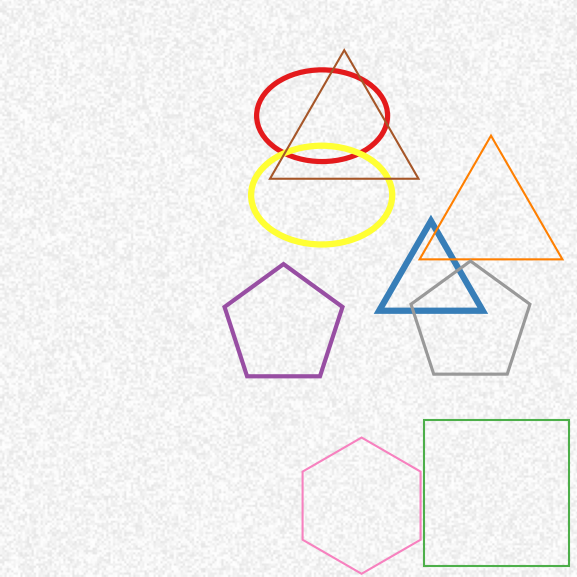[{"shape": "oval", "thickness": 2.5, "radius": 0.57, "center": [0.558, 0.799]}, {"shape": "triangle", "thickness": 3, "radius": 0.52, "center": [0.746, 0.513]}, {"shape": "square", "thickness": 1, "radius": 0.63, "center": [0.86, 0.145]}, {"shape": "pentagon", "thickness": 2, "radius": 0.54, "center": [0.491, 0.434]}, {"shape": "triangle", "thickness": 1, "radius": 0.71, "center": [0.85, 0.621]}, {"shape": "oval", "thickness": 3, "radius": 0.61, "center": [0.557, 0.661]}, {"shape": "triangle", "thickness": 1, "radius": 0.74, "center": [0.596, 0.764]}, {"shape": "hexagon", "thickness": 1, "radius": 0.59, "center": [0.626, 0.124]}, {"shape": "pentagon", "thickness": 1.5, "radius": 0.54, "center": [0.815, 0.439]}]